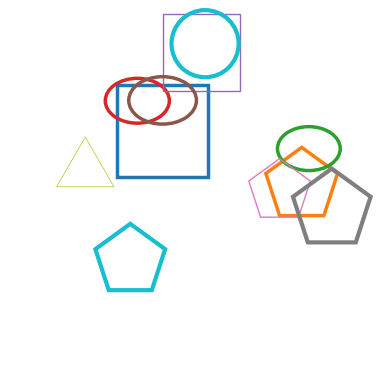[{"shape": "square", "thickness": 2.5, "radius": 0.59, "center": [0.422, 0.66]}, {"shape": "pentagon", "thickness": 2.5, "radius": 0.49, "center": [0.784, 0.519]}, {"shape": "oval", "thickness": 2.5, "radius": 0.41, "center": [0.802, 0.614]}, {"shape": "oval", "thickness": 2.5, "radius": 0.42, "center": [0.357, 0.738]}, {"shape": "square", "thickness": 1, "radius": 0.51, "center": [0.523, 0.864]}, {"shape": "oval", "thickness": 2.5, "radius": 0.44, "center": [0.422, 0.739]}, {"shape": "pentagon", "thickness": 1, "radius": 0.42, "center": [0.726, 0.504]}, {"shape": "pentagon", "thickness": 3, "radius": 0.53, "center": [0.862, 0.456]}, {"shape": "triangle", "thickness": 0.5, "radius": 0.43, "center": [0.222, 0.558]}, {"shape": "pentagon", "thickness": 3, "radius": 0.48, "center": [0.338, 0.323]}, {"shape": "circle", "thickness": 3, "radius": 0.44, "center": [0.533, 0.887]}]